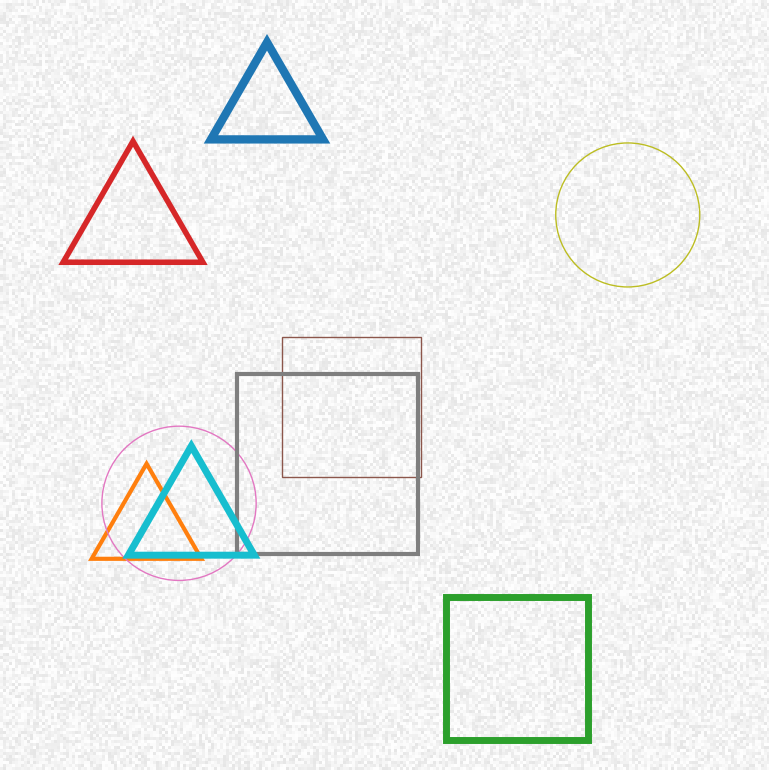[{"shape": "triangle", "thickness": 3, "radius": 0.42, "center": [0.347, 0.861]}, {"shape": "triangle", "thickness": 1.5, "radius": 0.41, "center": [0.19, 0.315]}, {"shape": "square", "thickness": 2.5, "radius": 0.46, "center": [0.672, 0.132]}, {"shape": "triangle", "thickness": 2, "radius": 0.52, "center": [0.173, 0.712]}, {"shape": "square", "thickness": 0.5, "radius": 0.45, "center": [0.457, 0.471]}, {"shape": "circle", "thickness": 0.5, "radius": 0.5, "center": [0.232, 0.346]}, {"shape": "square", "thickness": 1.5, "radius": 0.59, "center": [0.425, 0.397]}, {"shape": "circle", "thickness": 0.5, "radius": 0.47, "center": [0.815, 0.721]}, {"shape": "triangle", "thickness": 2.5, "radius": 0.47, "center": [0.248, 0.326]}]